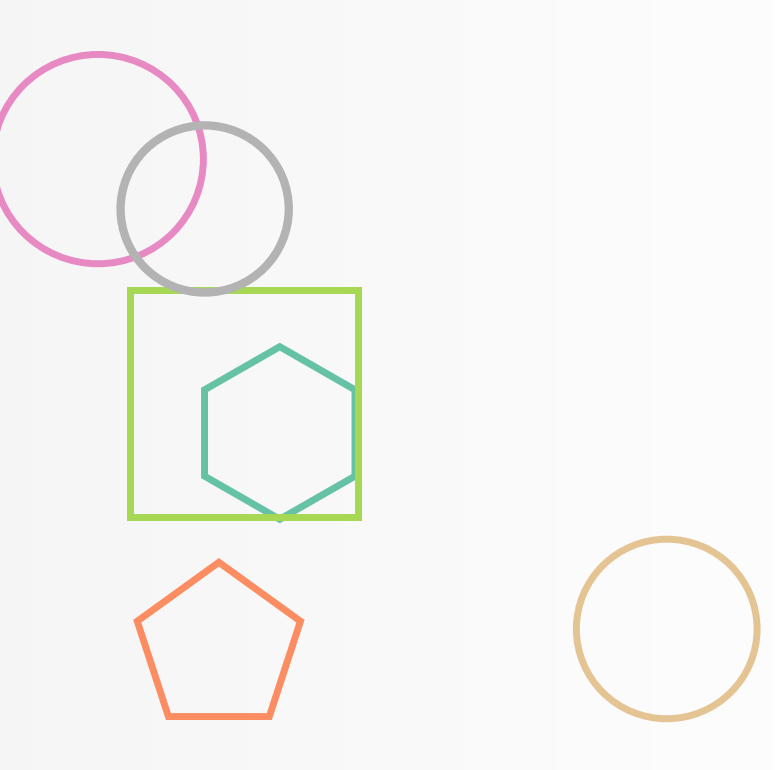[{"shape": "hexagon", "thickness": 2.5, "radius": 0.56, "center": [0.361, 0.438]}, {"shape": "pentagon", "thickness": 2.5, "radius": 0.55, "center": [0.282, 0.159]}, {"shape": "circle", "thickness": 2.5, "radius": 0.68, "center": [0.127, 0.793]}, {"shape": "square", "thickness": 2.5, "radius": 0.74, "center": [0.315, 0.476]}, {"shape": "circle", "thickness": 2.5, "radius": 0.58, "center": [0.86, 0.183]}, {"shape": "circle", "thickness": 3, "radius": 0.54, "center": [0.264, 0.729]}]